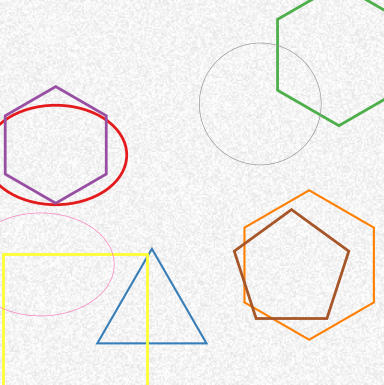[{"shape": "oval", "thickness": 2, "radius": 0.92, "center": [0.145, 0.597]}, {"shape": "triangle", "thickness": 1.5, "radius": 0.82, "center": [0.395, 0.19]}, {"shape": "hexagon", "thickness": 2, "radius": 0.92, "center": [0.88, 0.858]}, {"shape": "hexagon", "thickness": 2, "radius": 0.76, "center": [0.145, 0.624]}, {"shape": "hexagon", "thickness": 1.5, "radius": 0.97, "center": [0.803, 0.312]}, {"shape": "square", "thickness": 2, "radius": 0.93, "center": [0.195, 0.155]}, {"shape": "pentagon", "thickness": 2, "radius": 0.78, "center": [0.757, 0.299]}, {"shape": "oval", "thickness": 0.5, "radius": 0.96, "center": [0.106, 0.313]}, {"shape": "circle", "thickness": 0.5, "radius": 0.79, "center": [0.676, 0.73]}]